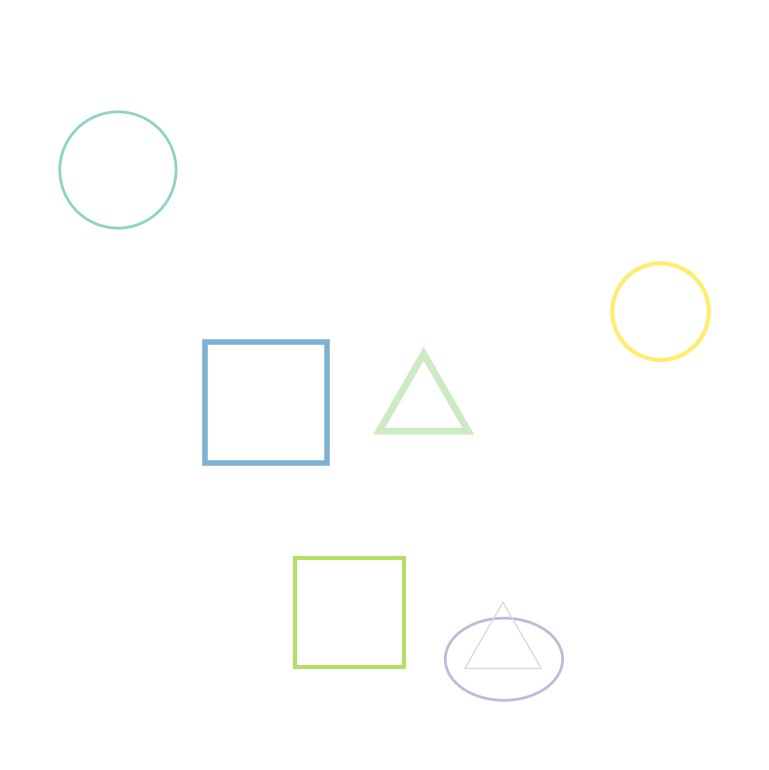[{"shape": "circle", "thickness": 1, "radius": 0.38, "center": [0.153, 0.779]}, {"shape": "oval", "thickness": 1, "radius": 0.38, "center": [0.654, 0.144]}, {"shape": "square", "thickness": 2, "radius": 0.4, "center": [0.346, 0.477]}, {"shape": "square", "thickness": 1.5, "radius": 0.35, "center": [0.454, 0.204]}, {"shape": "triangle", "thickness": 0.5, "radius": 0.29, "center": [0.653, 0.161]}, {"shape": "triangle", "thickness": 2.5, "radius": 0.33, "center": [0.55, 0.474]}, {"shape": "circle", "thickness": 1.5, "radius": 0.31, "center": [0.858, 0.595]}]